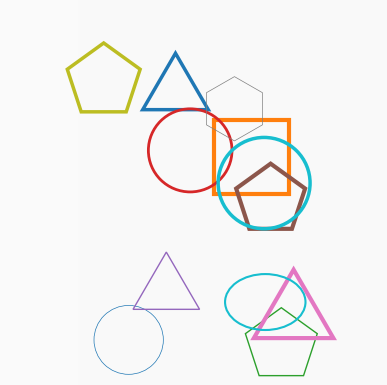[{"shape": "triangle", "thickness": 2.5, "radius": 0.49, "center": [0.453, 0.764]}, {"shape": "circle", "thickness": 0.5, "radius": 0.45, "center": [0.332, 0.117]}, {"shape": "square", "thickness": 3, "radius": 0.48, "center": [0.649, 0.592]}, {"shape": "pentagon", "thickness": 1, "radius": 0.49, "center": [0.726, 0.103]}, {"shape": "circle", "thickness": 2, "radius": 0.54, "center": [0.491, 0.609]}, {"shape": "triangle", "thickness": 1, "radius": 0.5, "center": [0.429, 0.246]}, {"shape": "pentagon", "thickness": 3, "radius": 0.47, "center": [0.698, 0.481]}, {"shape": "triangle", "thickness": 3, "radius": 0.59, "center": [0.758, 0.181]}, {"shape": "hexagon", "thickness": 0.5, "radius": 0.42, "center": [0.605, 0.717]}, {"shape": "pentagon", "thickness": 2.5, "radius": 0.49, "center": [0.268, 0.789]}, {"shape": "oval", "thickness": 1.5, "radius": 0.52, "center": [0.685, 0.215]}, {"shape": "circle", "thickness": 2.5, "radius": 0.59, "center": [0.682, 0.524]}]